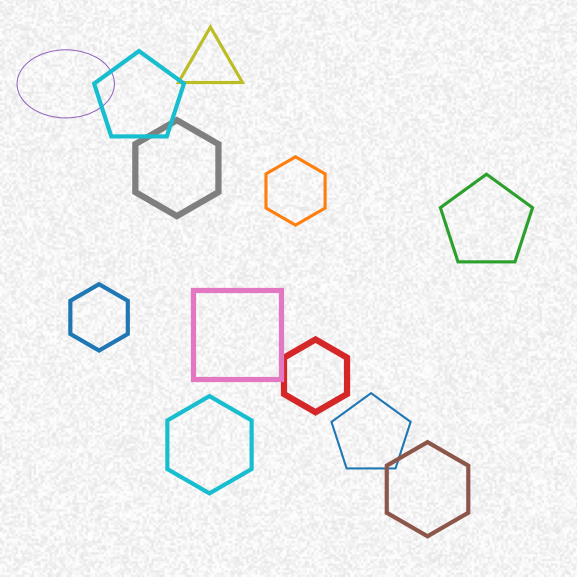[{"shape": "pentagon", "thickness": 1, "radius": 0.36, "center": [0.643, 0.246]}, {"shape": "hexagon", "thickness": 2, "radius": 0.29, "center": [0.172, 0.45]}, {"shape": "hexagon", "thickness": 1.5, "radius": 0.3, "center": [0.512, 0.668]}, {"shape": "pentagon", "thickness": 1.5, "radius": 0.42, "center": [0.842, 0.614]}, {"shape": "hexagon", "thickness": 3, "radius": 0.32, "center": [0.546, 0.348]}, {"shape": "oval", "thickness": 0.5, "radius": 0.42, "center": [0.114, 0.854]}, {"shape": "hexagon", "thickness": 2, "radius": 0.41, "center": [0.74, 0.152]}, {"shape": "square", "thickness": 2.5, "radius": 0.38, "center": [0.41, 0.42]}, {"shape": "hexagon", "thickness": 3, "radius": 0.42, "center": [0.306, 0.708]}, {"shape": "triangle", "thickness": 1.5, "radius": 0.32, "center": [0.364, 0.888]}, {"shape": "hexagon", "thickness": 2, "radius": 0.42, "center": [0.363, 0.229]}, {"shape": "pentagon", "thickness": 2, "radius": 0.41, "center": [0.241, 0.829]}]